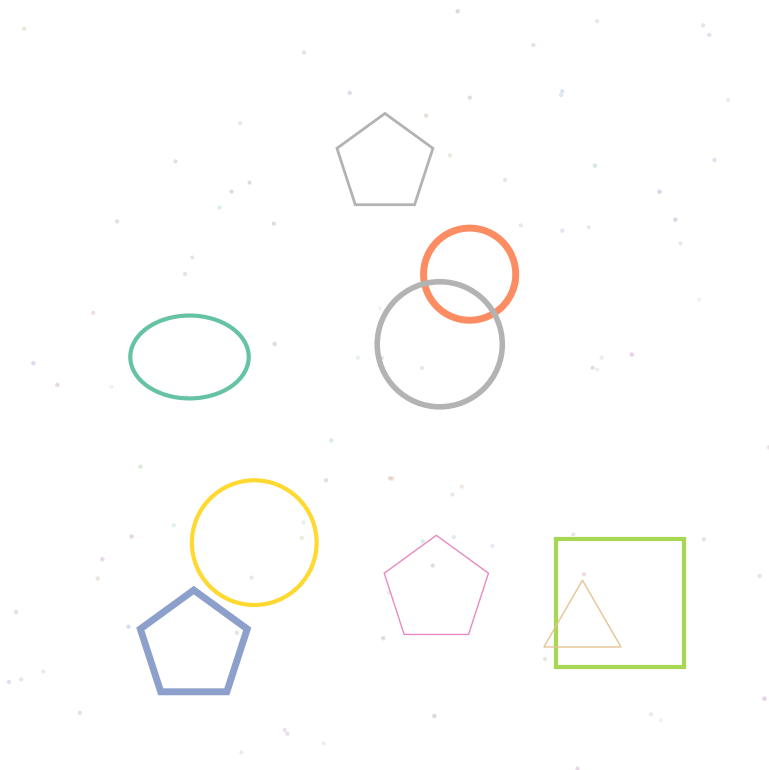[{"shape": "oval", "thickness": 1.5, "radius": 0.38, "center": [0.246, 0.536]}, {"shape": "circle", "thickness": 2.5, "radius": 0.3, "center": [0.61, 0.644]}, {"shape": "pentagon", "thickness": 2.5, "radius": 0.36, "center": [0.252, 0.161]}, {"shape": "pentagon", "thickness": 0.5, "radius": 0.36, "center": [0.567, 0.234]}, {"shape": "square", "thickness": 1.5, "radius": 0.42, "center": [0.806, 0.217]}, {"shape": "circle", "thickness": 1.5, "radius": 0.4, "center": [0.33, 0.295]}, {"shape": "triangle", "thickness": 0.5, "radius": 0.29, "center": [0.756, 0.189]}, {"shape": "pentagon", "thickness": 1, "radius": 0.33, "center": [0.5, 0.787]}, {"shape": "circle", "thickness": 2, "radius": 0.41, "center": [0.571, 0.553]}]